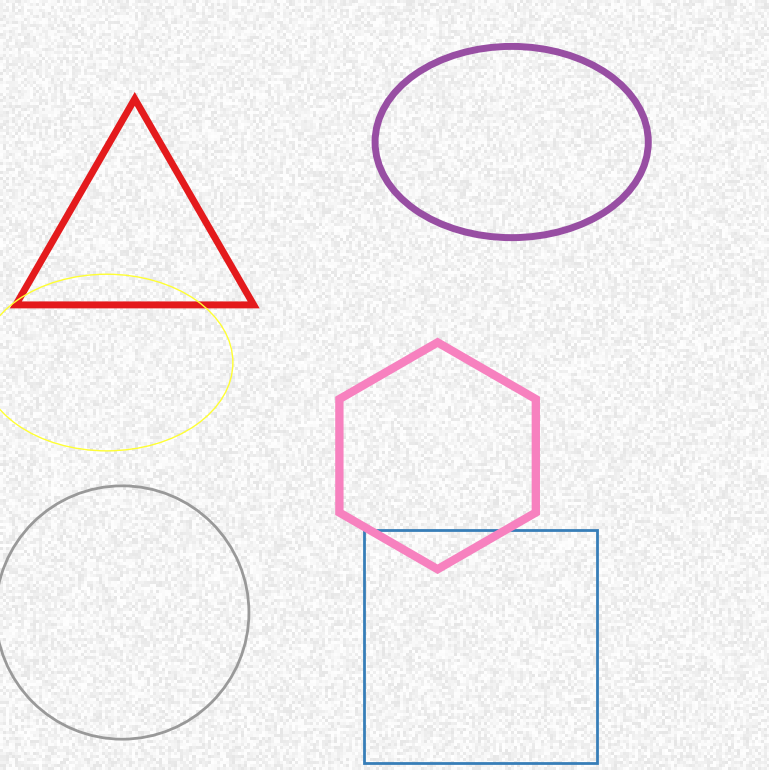[{"shape": "triangle", "thickness": 2.5, "radius": 0.89, "center": [0.175, 0.693]}, {"shape": "square", "thickness": 1, "radius": 0.76, "center": [0.625, 0.161]}, {"shape": "oval", "thickness": 2.5, "radius": 0.89, "center": [0.665, 0.816]}, {"shape": "oval", "thickness": 0.5, "radius": 0.82, "center": [0.139, 0.529]}, {"shape": "hexagon", "thickness": 3, "radius": 0.74, "center": [0.568, 0.408]}, {"shape": "circle", "thickness": 1, "radius": 0.82, "center": [0.159, 0.205]}]